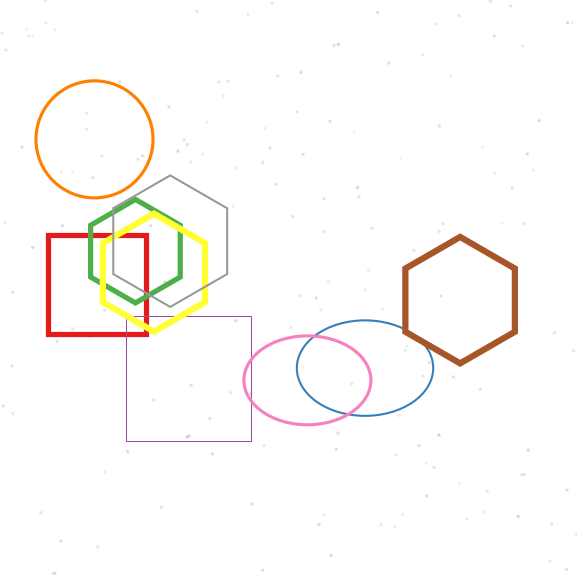[{"shape": "square", "thickness": 2.5, "radius": 0.43, "center": [0.168, 0.506]}, {"shape": "oval", "thickness": 1, "radius": 0.59, "center": [0.632, 0.362]}, {"shape": "hexagon", "thickness": 2.5, "radius": 0.45, "center": [0.235, 0.564]}, {"shape": "square", "thickness": 0.5, "radius": 0.54, "center": [0.326, 0.344]}, {"shape": "circle", "thickness": 1.5, "radius": 0.51, "center": [0.164, 0.758]}, {"shape": "hexagon", "thickness": 3, "radius": 0.51, "center": [0.267, 0.527]}, {"shape": "hexagon", "thickness": 3, "radius": 0.55, "center": [0.797, 0.479]}, {"shape": "oval", "thickness": 1.5, "radius": 0.55, "center": [0.532, 0.341]}, {"shape": "hexagon", "thickness": 1, "radius": 0.57, "center": [0.295, 0.582]}]